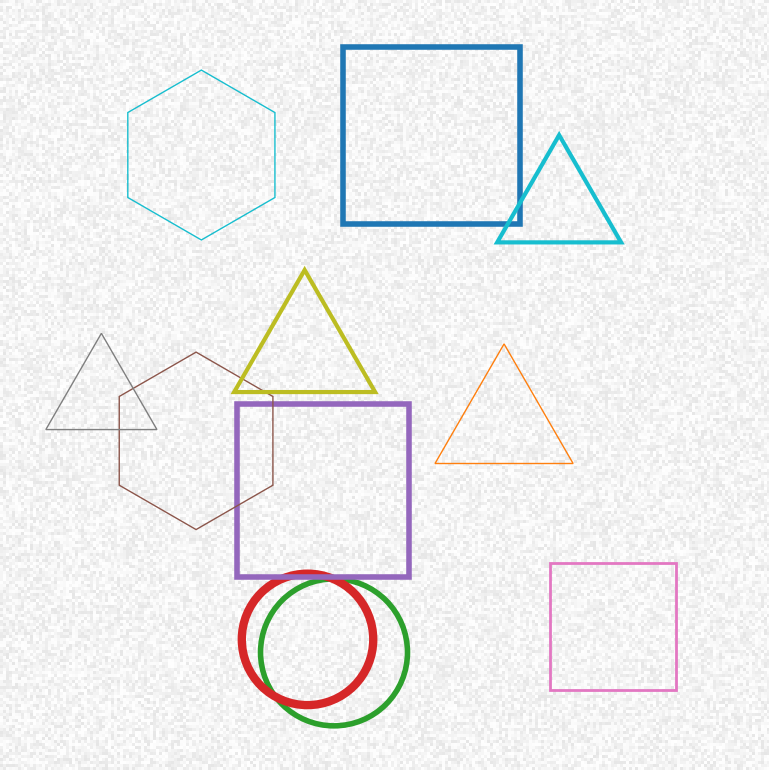[{"shape": "square", "thickness": 2, "radius": 0.57, "center": [0.561, 0.824]}, {"shape": "triangle", "thickness": 0.5, "radius": 0.52, "center": [0.655, 0.45]}, {"shape": "circle", "thickness": 2, "radius": 0.48, "center": [0.434, 0.153]}, {"shape": "circle", "thickness": 3, "radius": 0.43, "center": [0.399, 0.17]}, {"shape": "square", "thickness": 2, "radius": 0.56, "center": [0.419, 0.363]}, {"shape": "hexagon", "thickness": 0.5, "radius": 0.58, "center": [0.255, 0.427]}, {"shape": "square", "thickness": 1, "radius": 0.41, "center": [0.796, 0.186]}, {"shape": "triangle", "thickness": 0.5, "radius": 0.42, "center": [0.132, 0.484]}, {"shape": "triangle", "thickness": 1.5, "radius": 0.53, "center": [0.396, 0.544]}, {"shape": "triangle", "thickness": 1.5, "radius": 0.46, "center": [0.726, 0.732]}, {"shape": "hexagon", "thickness": 0.5, "radius": 0.55, "center": [0.262, 0.799]}]